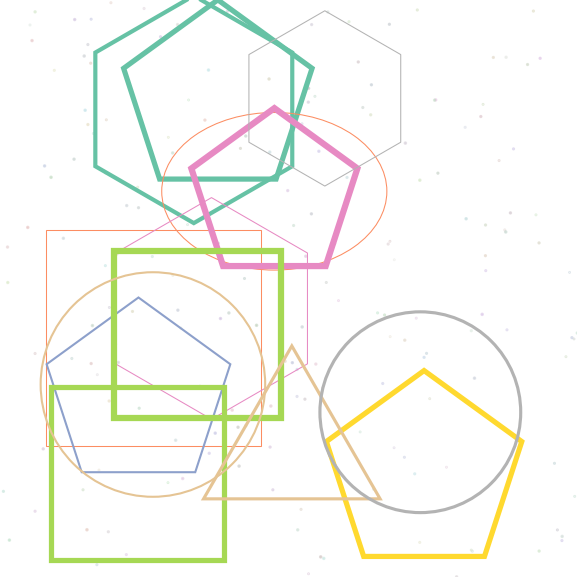[{"shape": "pentagon", "thickness": 2.5, "radius": 0.86, "center": [0.377, 0.828]}, {"shape": "hexagon", "thickness": 2, "radius": 0.98, "center": [0.336, 0.81]}, {"shape": "square", "thickness": 0.5, "radius": 0.93, "center": [0.266, 0.414]}, {"shape": "oval", "thickness": 0.5, "radius": 0.97, "center": [0.475, 0.668]}, {"shape": "pentagon", "thickness": 1, "radius": 0.84, "center": [0.24, 0.317]}, {"shape": "pentagon", "thickness": 3, "radius": 0.76, "center": [0.475, 0.661]}, {"shape": "hexagon", "thickness": 0.5, "radius": 0.96, "center": [0.366, 0.465]}, {"shape": "square", "thickness": 2.5, "radius": 0.75, "center": [0.238, 0.179]}, {"shape": "square", "thickness": 3, "radius": 0.72, "center": [0.342, 0.419]}, {"shape": "pentagon", "thickness": 2.5, "radius": 0.89, "center": [0.734, 0.18]}, {"shape": "triangle", "thickness": 1.5, "radius": 0.88, "center": [0.505, 0.224]}, {"shape": "circle", "thickness": 1, "radius": 0.97, "center": [0.265, 0.333]}, {"shape": "hexagon", "thickness": 0.5, "radius": 0.76, "center": [0.562, 0.829]}, {"shape": "circle", "thickness": 1.5, "radius": 0.87, "center": [0.728, 0.285]}]